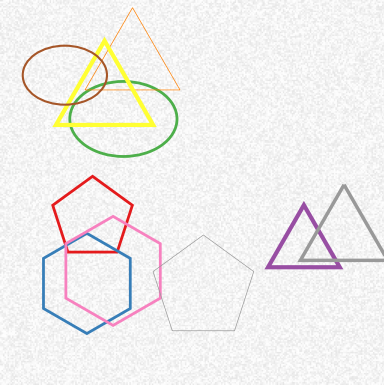[{"shape": "pentagon", "thickness": 2, "radius": 0.54, "center": [0.24, 0.433]}, {"shape": "hexagon", "thickness": 2, "radius": 0.65, "center": [0.226, 0.264]}, {"shape": "oval", "thickness": 2, "radius": 0.7, "center": [0.321, 0.691]}, {"shape": "triangle", "thickness": 3, "radius": 0.54, "center": [0.789, 0.36]}, {"shape": "triangle", "thickness": 0.5, "radius": 0.71, "center": [0.344, 0.838]}, {"shape": "triangle", "thickness": 3, "radius": 0.73, "center": [0.272, 0.748]}, {"shape": "oval", "thickness": 1.5, "radius": 0.55, "center": [0.168, 0.805]}, {"shape": "hexagon", "thickness": 2, "radius": 0.71, "center": [0.294, 0.296]}, {"shape": "pentagon", "thickness": 0.5, "radius": 0.69, "center": [0.528, 0.252]}, {"shape": "triangle", "thickness": 2.5, "radius": 0.65, "center": [0.894, 0.389]}]